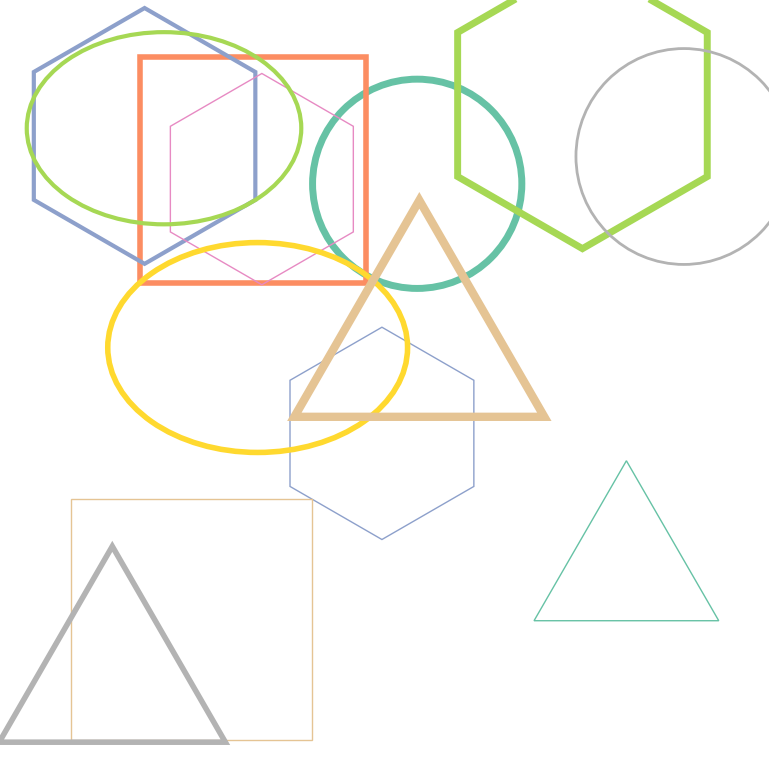[{"shape": "triangle", "thickness": 0.5, "radius": 0.69, "center": [0.814, 0.263]}, {"shape": "circle", "thickness": 2.5, "radius": 0.68, "center": [0.542, 0.761]}, {"shape": "square", "thickness": 2, "radius": 0.73, "center": [0.328, 0.779]}, {"shape": "hexagon", "thickness": 1.5, "radius": 0.83, "center": [0.188, 0.823]}, {"shape": "hexagon", "thickness": 0.5, "radius": 0.69, "center": [0.496, 0.437]}, {"shape": "hexagon", "thickness": 0.5, "radius": 0.69, "center": [0.34, 0.767]}, {"shape": "oval", "thickness": 1.5, "radius": 0.89, "center": [0.213, 0.833]}, {"shape": "hexagon", "thickness": 2.5, "radius": 0.94, "center": [0.756, 0.864]}, {"shape": "oval", "thickness": 2, "radius": 0.97, "center": [0.335, 0.549]}, {"shape": "triangle", "thickness": 3, "radius": 0.94, "center": [0.545, 0.552]}, {"shape": "square", "thickness": 0.5, "radius": 0.78, "center": [0.249, 0.195]}, {"shape": "circle", "thickness": 1, "radius": 0.7, "center": [0.888, 0.797]}, {"shape": "triangle", "thickness": 2, "radius": 0.85, "center": [0.146, 0.121]}]